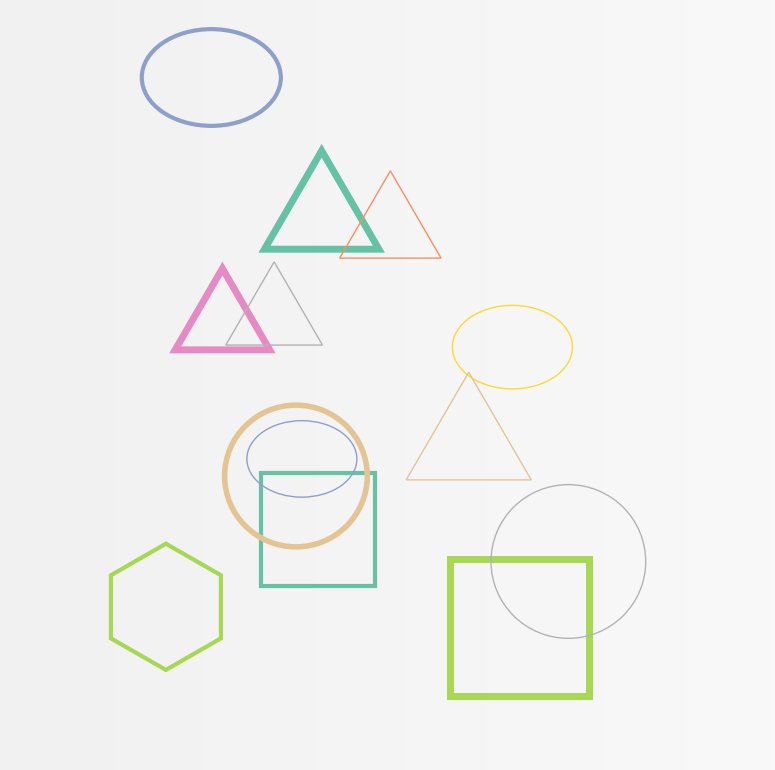[{"shape": "square", "thickness": 1.5, "radius": 0.37, "center": [0.41, 0.312]}, {"shape": "triangle", "thickness": 2.5, "radius": 0.43, "center": [0.415, 0.719]}, {"shape": "triangle", "thickness": 0.5, "radius": 0.38, "center": [0.504, 0.703]}, {"shape": "oval", "thickness": 1.5, "radius": 0.45, "center": [0.273, 0.899]}, {"shape": "oval", "thickness": 0.5, "radius": 0.35, "center": [0.39, 0.404]}, {"shape": "triangle", "thickness": 2.5, "radius": 0.35, "center": [0.287, 0.581]}, {"shape": "hexagon", "thickness": 1.5, "radius": 0.41, "center": [0.214, 0.212]}, {"shape": "square", "thickness": 2.5, "radius": 0.45, "center": [0.67, 0.185]}, {"shape": "oval", "thickness": 0.5, "radius": 0.39, "center": [0.661, 0.549]}, {"shape": "circle", "thickness": 2, "radius": 0.46, "center": [0.382, 0.382]}, {"shape": "triangle", "thickness": 0.5, "radius": 0.47, "center": [0.605, 0.423]}, {"shape": "circle", "thickness": 0.5, "radius": 0.5, "center": [0.733, 0.271]}, {"shape": "triangle", "thickness": 0.5, "radius": 0.36, "center": [0.354, 0.588]}]